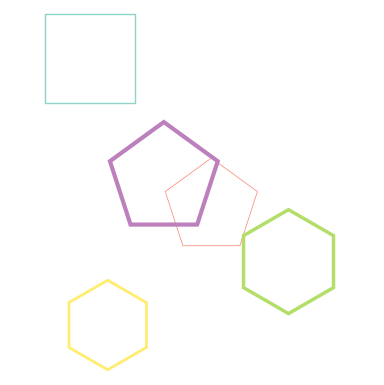[{"shape": "square", "thickness": 1, "radius": 0.58, "center": [0.234, 0.848]}, {"shape": "pentagon", "thickness": 0.5, "radius": 0.63, "center": [0.549, 0.464]}, {"shape": "hexagon", "thickness": 2.5, "radius": 0.67, "center": [0.749, 0.32]}, {"shape": "pentagon", "thickness": 3, "radius": 0.74, "center": [0.426, 0.536]}, {"shape": "hexagon", "thickness": 2, "radius": 0.58, "center": [0.28, 0.156]}]